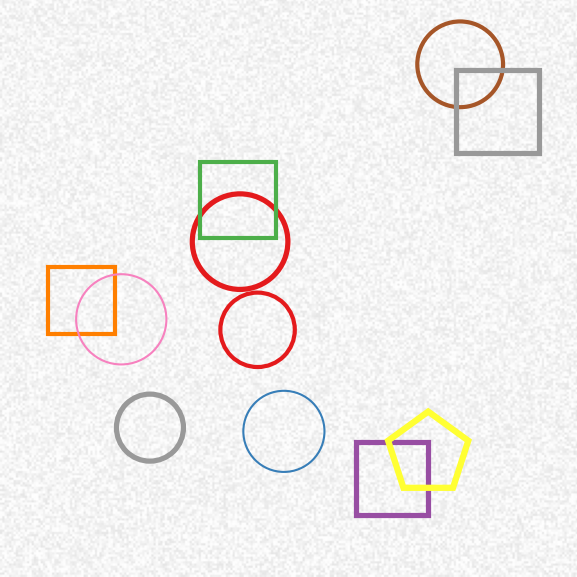[{"shape": "circle", "thickness": 2.5, "radius": 0.41, "center": [0.416, 0.581]}, {"shape": "circle", "thickness": 2, "radius": 0.32, "center": [0.446, 0.428]}, {"shape": "circle", "thickness": 1, "radius": 0.35, "center": [0.492, 0.252]}, {"shape": "square", "thickness": 2, "radius": 0.33, "center": [0.412, 0.653]}, {"shape": "square", "thickness": 2.5, "radius": 0.31, "center": [0.679, 0.171]}, {"shape": "square", "thickness": 2, "radius": 0.29, "center": [0.142, 0.479]}, {"shape": "pentagon", "thickness": 3, "radius": 0.36, "center": [0.742, 0.213]}, {"shape": "circle", "thickness": 2, "radius": 0.37, "center": [0.797, 0.888]}, {"shape": "circle", "thickness": 1, "radius": 0.39, "center": [0.21, 0.446]}, {"shape": "square", "thickness": 2.5, "radius": 0.36, "center": [0.861, 0.806]}, {"shape": "circle", "thickness": 2.5, "radius": 0.29, "center": [0.26, 0.259]}]